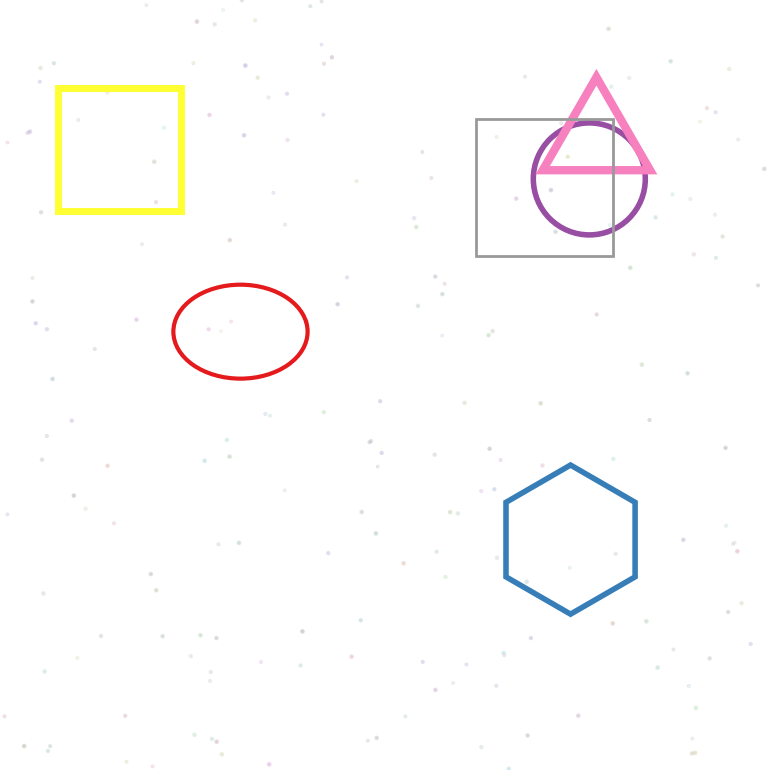[{"shape": "oval", "thickness": 1.5, "radius": 0.44, "center": [0.312, 0.569]}, {"shape": "hexagon", "thickness": 2, "radius": 0.48, "center": [0.741, 0.299]}, {"shape": "circle", "thickness": 2, "radius": 0.36, "center": [0.765, 0.768]}, {"shape": "square", "thickness": 2.5, "radius": 0.4, "center": [0.155, 0.806]}, {"shape": "triangle", "thickness": 3, "radius": 0.4, "center": [0.775, 0.819]}, {"shape": "square", "thickness": 1, "radius": 0.45, "center": [0.707, 0.757]}]